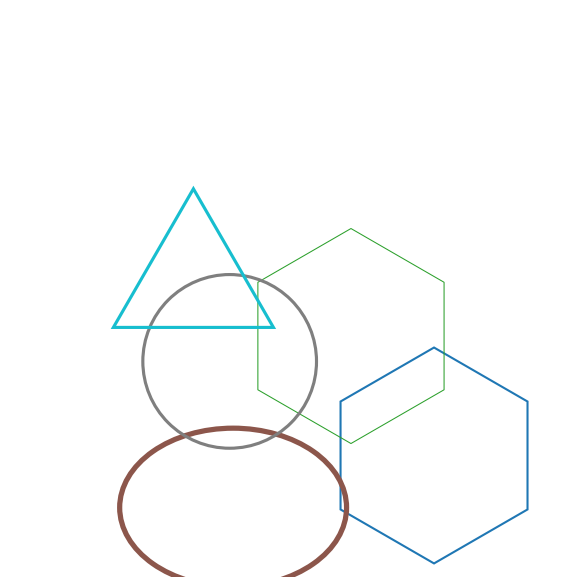[{"shape": "hexagon", "thickness": 1, "radius": 0.93, "center": [0.752, 0.21]}, {"shape": "hexagon", "thickness": 0.5, "radius": 0.93, "center": [0.608, 0.417]}, {"shape": "oval", "thickness": 2.5, "radius": 0.98, "center": [0.404, 0.12]}, {"shape": "circle", "thickness": 1.5, "radius": 0.75, "center": [0.398, 0.373]}, {"shape": "triangle", "thickness": 1.5, "radius": 0.8, "center": [0.335, 0.512]}]